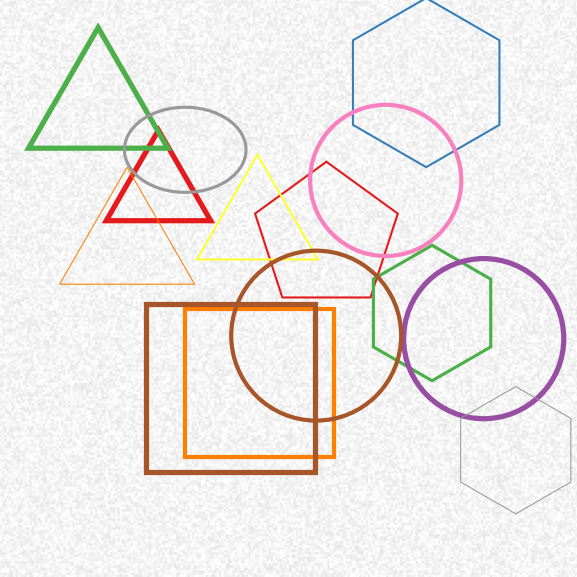[{"shape": "triangle", "thickness": 2.5, "radius": 0.52, "center": [0.274, 0.669]}, {"shape": "pentagon", "thickness": 1, "radius": 0.65, "center": [0.565, 0.589]}, {"shape": "hexagon", "thickness": 1, "radius": 0.73, "center": [0.738, 0.856]}, {"shape": "triangle", "thickness": 2.5, "radius": 0.7, "center": [0.17, 0.812]}, {"shape": "hexagon", "thickness": 1.5, "radius": 0.59, "center": [0.748, 0.457]}, {"shape": "circle", "thickness": 2.5, "radius": 0.69, "center": [0.838, 0.413]}, {"shape": "triangle", "thickness": 0.5, "radius": 0.68, "center": [0.22, 0.574]}, {"shape": "square", "thickness": 2, "radius": 0.64, "center": [0.449, 0.336]}, {"shape": "triangle", "thickness": 1, "radius": 0.6, "center": [0.446, 0.61]}, {"shape": "circle", "thickness": 2, "radius": 0.74, "center": [0.548, 0.418]}, {"shape": "square", "thickness": 2.5, "radius": 0.73, "center": [0.399, 0.327]}, {"shape": "circle", "thickness": 2, "radius": 0.65, "center": [0.668, 0.687]}, {"shape": "oval", "thickness": 1.5, "radius": 0.53, "center": [0.321, 0.74]}, {"shape": "hexagon", "thickness": 0.5, "radius": 0.55, "center": [0.893, 0.22]}]